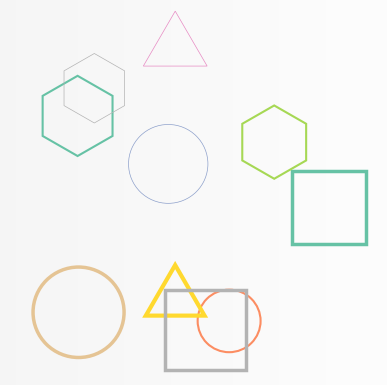[{"shape": "hexagon", "thickness": 1.5, "radius": 0.52, "center": [0.2, 0.699]}, {"shape": "square", "thickness": 2.5, "radius": 0.48, "center": [0.849, 0.462]}, {"shape": "circle", "thickness": 1.5, "radius": 0.41, "center": [0.591, 0.166]}, {"shape": "circle", "thickness": 0.5, "radius": 0.51, "center": [0.434, 0.574]}, {"shape": "triangle", "thickness": 0.5, "radius": 0.48, "center": [0.452, 0.876]}, {"shape": "hexagon", "thickness": 1.5, "radius": 0.48, "center": [0.708, 0.631]}, {"shape": "triangle", "thickness": 3, "radius": 0.44, "center": [0.452, 0.224]}, {"shape": "circle", "thickness": 2.5, "radius": 0.59, "center": [0.203, 0.189]}, {"shape": "square", "thickness": 2.5, "radius": 0.52, "center": [0.53, 0.144]}, {"shape": "hexagon", "thickness": 0.5, "radius": 0.45, "center": [0.243, 0.771]}]